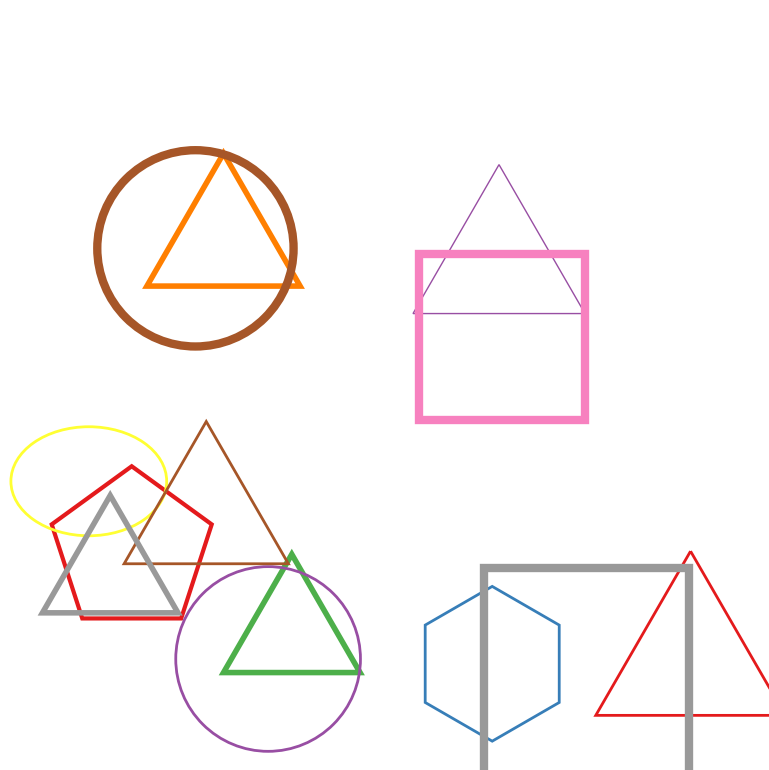[{"shape": "triangle", "thickness": 1, "radius": 0.71, "center": [0.897, 0.142]}, {"shape": "pentagon", "thickness": 1.5, "radius": 0.55, "center": [0.171, 0.285]}, {"shape": "hexagon", "thickness": 1, "radius": 0.5, "center": [0.639, 0.138]}, {"shape": "triangle", "thickness": 2, "radius": 0.51, "center": [0.379, 0.178]}, {"shape": "triangle", "thickness": 0.5, "radius": 0.64, "center": [0.648, 0.657]}, {"shape": "circle", "thickness": 1, "radius": 0.6, "center": [0.348, 0.144]}, {"shape": "triangle", "thickness": 2, "radius": 0.57, "center": [0.29, 0.686]}, {"shape": "oval", "thickness": 1, "radius": 0.51, "center": [0.115, 0.375]}, {"shape": "circle", "thickness": 3, "radius": 0.64, "center": [0.254, 0.677]}, {"shape": "triangle", "thickness": 1, "radius": 0.62, "center": [0.268, 0.329]}, {"shape": "square", "thickness": 3, "radius": 0.54, "center": [0.652, 0.562]}, {"shape": "triangle", "thickness": 2, "radius": 0.51, "center": [0.143, 0.255]}, {"shape": "square", "thickness": 3, "radius": 0.67, "center": [0.762, 0.13]}]